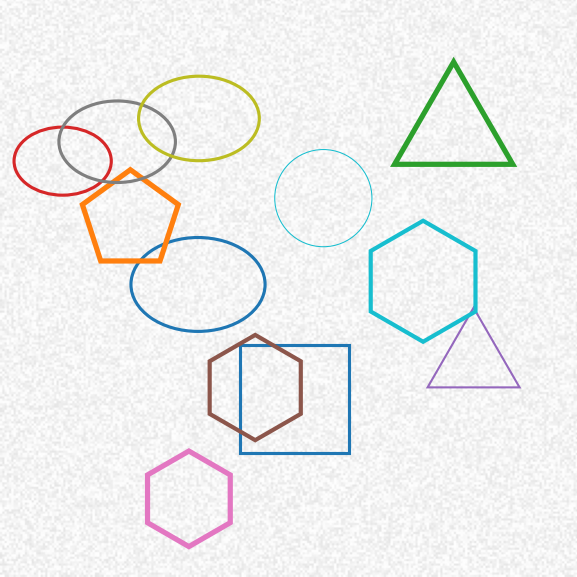[{"shape": "square", "thickness": 1.5, "radius": 0.47, "center": [0.51, 0.308]}, {"shape": "oval", "thickness": 1.5, "radius": 0.58, "center": [0.343, 0.507]}, {"shape": "pentagon", "thickness": 2.5, "radius": 0.44, "center": [0.226, 0.618]}, {"shape": "triangle", "thickness": 2.5, "radius": 0.59, "center": [0.786, 0.774]}, {"shape": "oval", "thickness": 1.5, "radius": 0.42, "center": [0.109, 0.72]}, {"shape": "triangle", "thickness": 1, "radius": 0.46, "center": [0.82, 0.374]}, {"shape": "hexagon", "thickness": 2, "radius": 0.46, "center": [0.442, 0.328]}, {"shape": "hexagon", "thickness": 2.5, "radius": 0.41, "center": [0.327, 0.135]}, {"shape": "oval", "thickness": 1.5, "radius": 0.5, "center": [0.203, 0.754]}, {"shape": "oval", "thickness": 1.5, "radius": 0.52, "center": [0.344, 0.794]}, {"shape": "circle", "thickness": 0.5, "radius": 0.42, "center": [0.56, 0.656]}, {"shape": "hexagon", "thickness": 2, "radius": 0.52, "center": [0.733, 0.512]}]